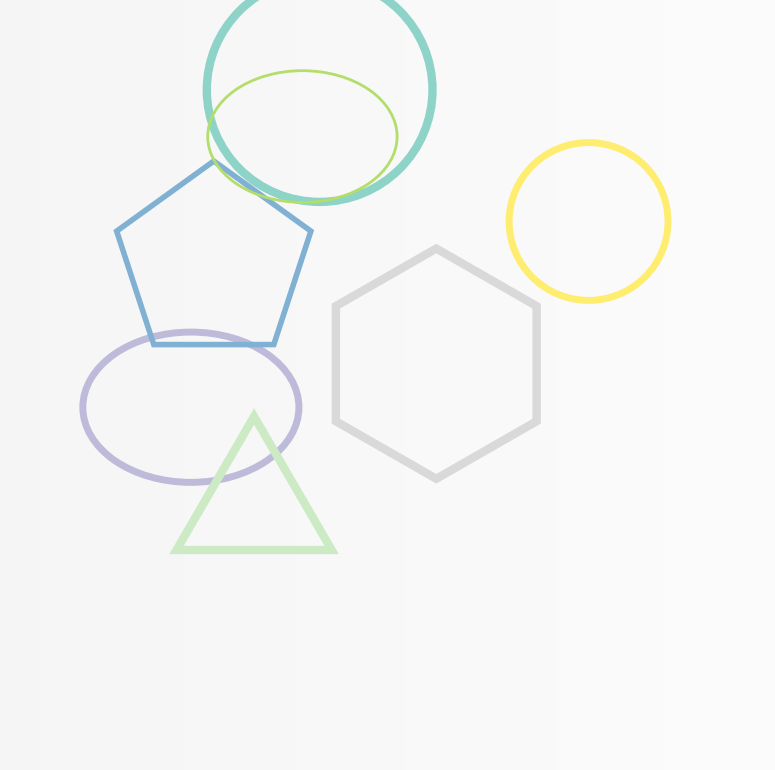[{"shape": "circle", "thickness": 3, "radius": 0.73, "center": [0.412, 0.883]}, {"shape": "oval", "thickness": 2.5, "radius": 0.7, "center": [0.246, 0.471]}, {"shape": "pentagon", "thickness": 2, "radius": 0.66, "center": [0.276, 0.659]}, {"shape": "oval", "thickness": 1, "radius": 0.61, "center": [0.39, 0.823]}, {"shape": "hexagon", "thickness": 3, "radius": 0.75, "center": [0.563, 0.528]}, {"shape": "triangle", "thickness": 3, "radius": 0.58, "center": [0.328, 0.344]}, {"shape": "circle", "thickness": 2.5, "radius": 0.51, "center": [0.759, 0.712]}]